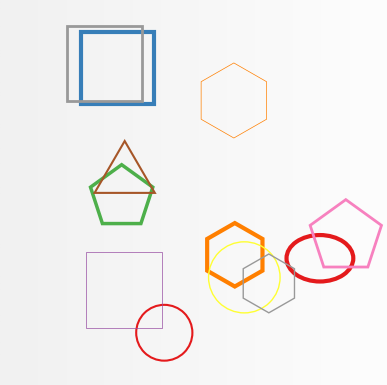[{"shape": "circle", "thickness": 1.5, "radius": 0.36, "center": [0.424, 0.136]}, {"shape": "oval", "thickness": 3, "radius": 0.43, "center": [0.826, 0.329]}, {"shape": "square", "thickness": 3, "radius": 0.47, "center": [0.304, 0.823]}, {"shape": "pentagon", "thickness": 2.5, "radius": 0.42, "center": [0.314, 0.488]}, {"shape": "square", "thickness": 0.5, "radius": 0.49, "center": [0.32, 0.248]}, {"shape": "hexagon", "thickness": 3, "radius": 0.41, "center": [0.606, 0.338]}, {"shape": "hexagon", "thickness": 0.5, "radius": 0.49, "center": [0.603, 0.739]}, {"shape": "circle", "thickness": 1, "radius": 0.46, "center": [0.63, 0.28]}, {"shape": "triangle", "thickness": 1.5, "radius": 0.45, "center": [0.322, 0.544]}, {"shape": "pentagon", "thickness": 2, "radius": 0.48, "center": [0.892, 0.385]}, {"shape": "hexagon", "thickness": 1, "radius": 0.38, "center": [0.694, 0.264]}, {"shape": "square", "thickness": 2, "radius": 0.48, "center": [0.269, 0.834]}]